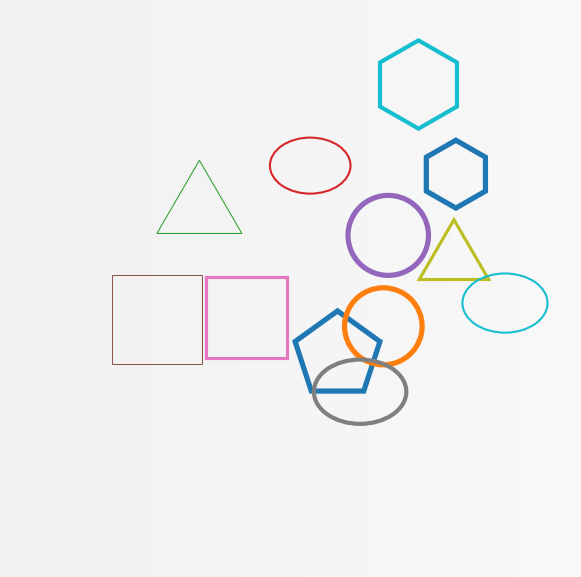[{"shape": "pentagon", "thickness": 2.5, "radius": 0.38, "center": [0.581, 0.384]}, {"shape": "hexagon", "thickness": 2.5, "radius": 0.29, "center": [0.784, 0.698]}, {"shape": "circle", "thickness": 2.5, "radius": 0.33, "center": [0.659, 0.434]}, {"shape": "triangle", "thickness": 0.5, "radius": 0.42, "center": [0.343, 0.637]}, {"shape": "oval", "thickness": 1, "radius": 0.35, "center": [0.534, 0.712]}, {"shape": "circle", "thickness": 2.5, "radius": 0.35, "center": [0.668, 0.592]}, {"shape": "square", "thickness": 0.5, "radius": 0.39, "center": [0.27, 0.445]}, {"shape": "square", "thickness": 1.5, "radius": 0.35, "center": [0.425, 0.449]}, {"shape": "oval", "thickness": 2, "radius": 0.4, "center": [0.62, 0.321]}, {"shape": "triangle", "thickness": 1.5, "radius": 0.35, "center": [0.781, 0.55]}, {"shape": "hexagon", "thickness": 2, "radius": 0.38, "center": [0.72, 0.853]}, {"shape": "oval", "thickness": 1, "radius": 0.37, "center": [0.869, 0.474]}]